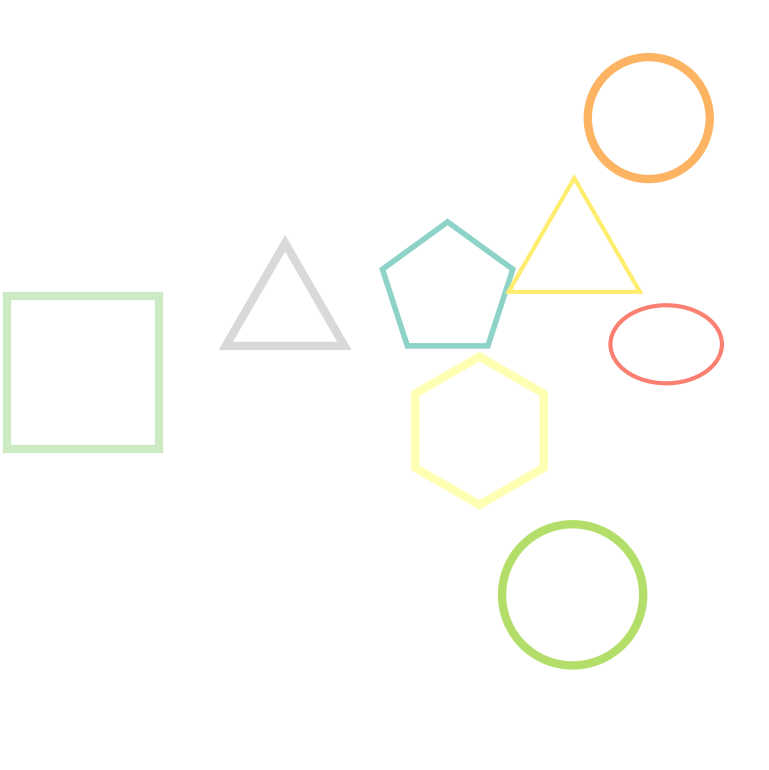[{"shape": "pentagon", "thickness": 2, "radius": 0.45, "center": [0.581, 0.623]}, {"shape": "hexagon", "thickness": 3, "radius": 0.48, "center": [0.623, 0.441]}, {"shape": "oval", "thickness": 1.5, "radius": 0.36, "center": [0.865, 0.553]}, {"shape": "circle", "thickness": 3, "radius": 0.4, "center": [0.843, 0.847]}, {"shape": "circle", "thickness": 3, "radius": 0.46, "center": [0.744, 0.227]}, {"shape": "triangle", "thickness": 3, "radius": 0.44, "center": [0.37, 0.595]}, {"shape": "square", "thickness": 3, "radius": 0.5, "center": [0.108, 0.516]}, {"shape": "triangle", "thickness": 1.5, "radius": 0.49, "center": [0.746, 0.67]}]